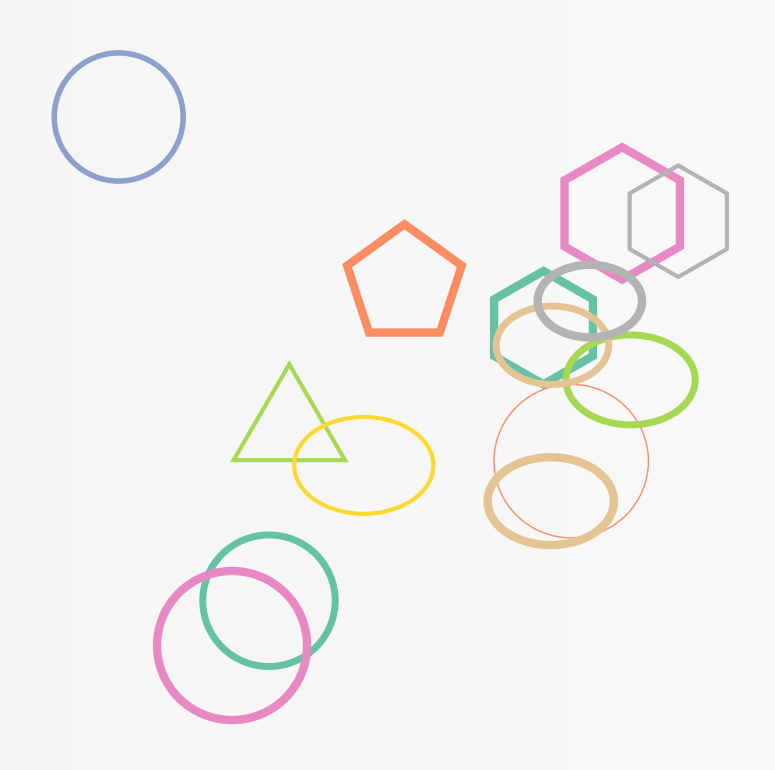[{"shape": "hexagon", "thickness": 3, "radius": 0.37, "center": [0.701, 0.574]}, {"shape": "circle", "thickness": 2.5, "radius": 0.43, "center": [0.347, 0.22]}, {"shape": "pentagon", "thickness": 3, "radius": 0.39, "center": [0.522, 0.631]}, {"shape": "circle", "thickness": 0.5, "radius": 0.5, "center": [0.737, 0.401]}, {"shape": "circle", "thickness": 2, "radius": 0.42, "center": [0.153, 0.848]}, {"shape": "circle", "thickness": 3, "radius": 0.48, "center": [0.299, 0.162]}, {"shape": "hexagon", "thickness": 3, "radius": 0.43, "center": [0.803, 0.723]}, {"shape": "oval", "thickness": 2.5, "radius": 0.42, "center": [0.814, 0.507]}, {"shape": "triangle", "thickness": 1.5, "radius": 0.41, "center": [0.373, 0.444]}, {"shape": "oval", "thickness": 1.5, "radius": 0.45, "center": [0.469, 0.396]}, {"shape": "oval", "thickness": 3, "radius": 0.41, "center": [0.711, 0.349]}, {"shape": "oval", "thickness": 2.5, "radius": 0.36, "center": [0.713, 0.552]}, {"shape": "oval", "thickness": 3, "radius": 0.34, "center": [0.761, 0.609]}, {"shape": "hexagon", "thickness": 1.5, "radius": 0.36, "center": [0.875, 0.713]}]